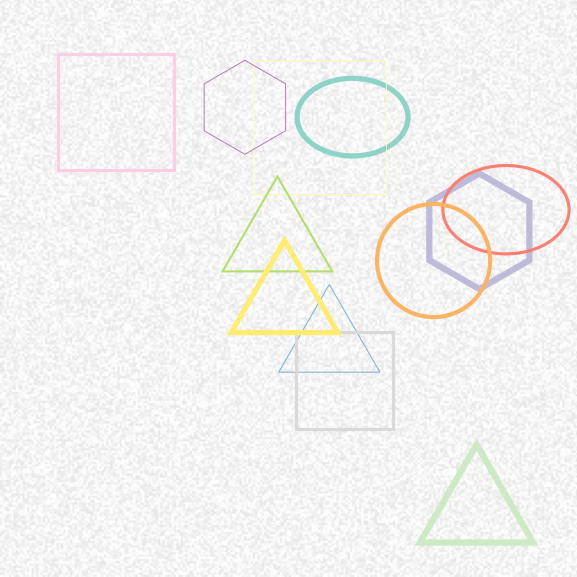[{"shape": "oval", "thickness": 2.5, "radius": 0.48, "center": [0.61, 0.796]}, {"shape": "square", "thickness": 0.5, "radius": 0.58, "center": [0.554, 0.778]}, {"shape": "hexagon", "thickness": 3, "radius": 0.5, "center": [0.83, 0.599]}, {"shape": "oval", "thickness": 1.5, "radius": 0.55, "center": [0.876, 0.636]}, {"shape": "triangle", "thickness": 0.5, "radius": 0.51, "center": [0.57, 0.405]}, {"shape": "circle", "thickness": 2, "radius": 0.49, "center": [0.751, 0.548]}, {"shape": "triangle", "thickness": 1, "radius": 0.55, "center": [0.48, 0.584]}, {"shape": "square", "thickness": 1.5, "radius": 0.5, "center": [0.2, 0.805]}, {"shape": "square", "thickness": 1.5, "radius": 0.42, "center": [0.597, 0.341]}, {"shape": "hexagon", "thickness": 0.5, "radius": 0.41, "center": [0.424, 0.813]}, {"shape": "triangle", "thickness": 3, "radius": 0.57, "center": [0.825, 0.116]}, {"shape": "triangle", "thickness": 2.5, "radius": 0.53, "center": [0.493, 0.476]}]